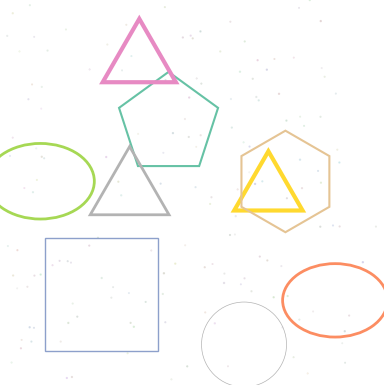[{"shape": "pentagon", "thickness": 1.5, "radius": 0.68, "center": [0.438, 0.678]}, {"shape": "oval", "thickness": 2, "radius": 0.68, "center": [0.87, 0.22]}, {"shape": "square", "thickness": 1, "radius": 0.73, "center": [0.263, 0.235]}, {"shape": "triangle", "thickness": 3, "radius": 0.55, "center": [0.362, 0.841]}, {"shape": "oval", "thickness": 2, "radius": 0.7, "center": [0.105, 0.529]}, {"shape": "triangle", "thickness": 3, "radius": 0.51, "center": [0.697, 0.505]}, {"shape": "hexagon", "thickness": 1.5, "radius": 0.66, "center": [0.741, 0.529]}, {"shape": "circle", "thickness": 0.5, "radius": 0.55, "center": [0.634, 0.105]}, {"shape": "triangle", "thickness": 2, "radius": 0.59, "center": [0.337, 0.501]}]